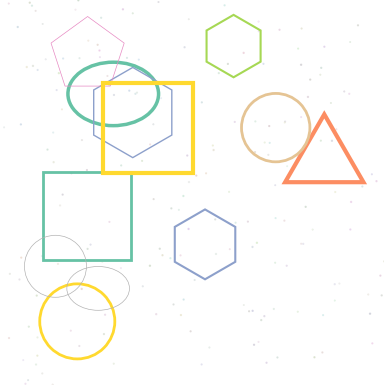[{"shape": "square", "thickness": 2, "radius": 0.57, "center": [0.227, 0.44]}, {"shape": "oval", "thickness": 2.5, "radius": 0.59, "center": [0.294, 0.756]}, {"shape": "triangle", "thickness": 3, "radius": 0.59, "center": [0.842, 0.586]}, {"shape": "hexagon", "thickness": 1.5, "radius": 0.45, "center": [0.533, 0.365]}, {"shape": "hexagon", "thickness": 1, "radius": 0.59, "center": [0.345, 0.708]}, {"shape": "pentagon", "thickness": 0.5, "radius": 0.5, "center": [0.228, 0.857]}, {"shape": "hexagon", "thickness": 1.5, "radius": 0.41, "center": [0.607, 0.88]}, {"shape": "circle", "thickness": 2, "radius": 0.49, "center": [0.201, 0.165]}, {"shape": "square", "thickness": 3, "radius": 0.58, "center": [0.385, 0.667]}, {"shape": "circle", "thickness": 2, "radius": 0.44, "center": [0.716, 0.668]}, {"shape": "circle", "thickness": 0.5, "radius": 0.4, "center": [0.144, 0.308]}, {"shape": "oval", "thickness": 0.5, "radius": 0.41, "center": [0.255, 0.251]}]